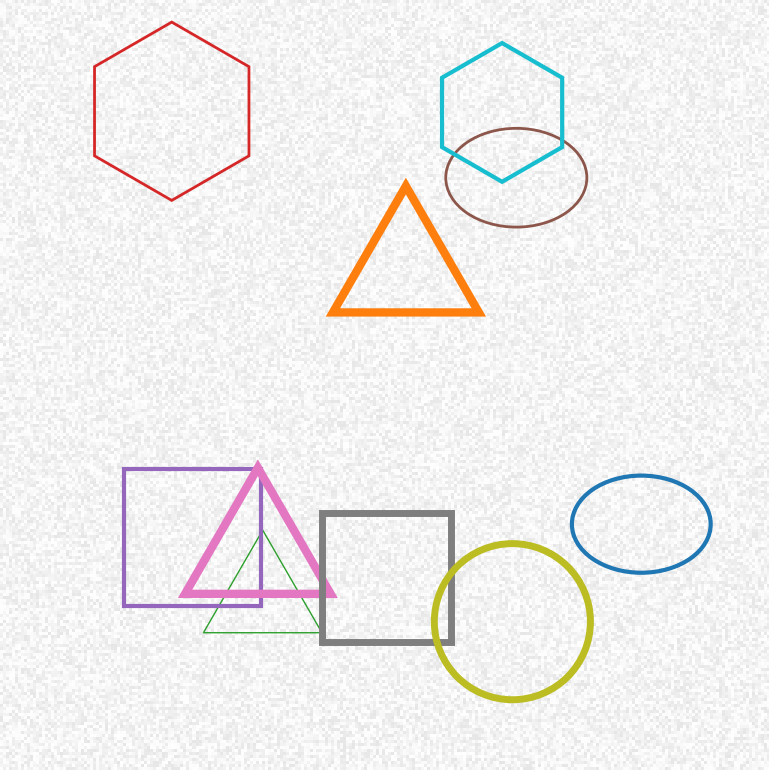[{"shape": "oval", "thickness": 1.5, "radius": 0.45, "center": [0.833, 0.319]}, {"shape": "triangle", "thickness": 3, "radius": 0.55, "center": [0.527, 0.649]}, {"shape": "triangle", "thickness": 0.5, "radius": 0.44, "center": [0.341, 0.223]}, {"shape": "hexagon", "thickness": 1, "radius": 0.58, "center": [0.223, 0.856]}, {"shape": "square", "thickness": 1.5, "radius": 0.44, "center": [0.25, 0.302]}, {"shape": "oval", "thickness": 1, "radius": 0.46, "center": [0.671, 0.769]}, {"shape": "triangle", "thickness": 3, "radius": 0.55, "center": [0.335, 0.283]}, {"shape": "square", "thickness": 2.5, "radius": 0.42, "center": [0.502, 0.25]}, {"shape": "circle", "thickness": 2.5, "radius": 0.51, "center": [0.665, 0.193]}, {"shape": "hexagon", "thickness": 1.5, "radius": 0.45, "center": [0.652, 0.854]}]